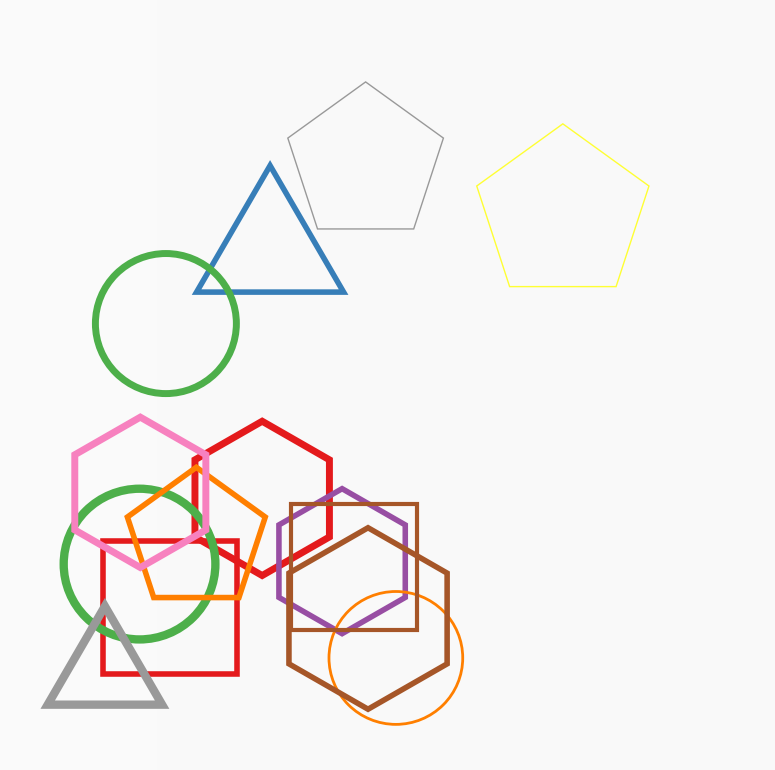[{"shape": "hexagon", "thickness": 2.5, "radius": 0.5, "center": [0.338, 0.353]}, {"shape": "square", "thickness": 2, "radius": 0.43, "center": [0.22, 0.211]}, {"shape": "triangle", "thickness": 2, "radius": 0.55, "center": [0.348, 0.675]}, {"shape": "circle", "thickness": 2.5, "radius": 0.45, "center": [0.214, 0.58]}, {"shape": "circle", "thickness": 3, "radius": 0.49, "center": [0.18, 0.267]}, {"shape": "hexagon", "thickness": 2, "radius": 0.47, "center": [0.441, 0.271]}, {"shape": "circle", "thickness": 1, "radius": 0.43, "center": [0.511, 0.146]}, {"shape": "pentagon", "thickness": 2, "radius": 0.47, "center": [0.253, 0.3]}, {"shape": "pentagon", "thickness": 0.5, "radius": 0.58, "center": [0.726, 0.722]}, {"shape": "square", "thickness": 1.5, "radius": 0.41, "center": [0.457, 0.264]}, {"shape": "hexagon", "thickness": 2, "radius": 0.59, "center": [0.475, 0.197]}, {"shape": "hexagon", "thickness": 2.5, "radius": 0.49, "center": [0.181, 0.361]}, {"shape": "pentagon", "thickness": 0.5, "radius": 0.53, "center": [0.472, 0.788]}, {"shape": "triangle", "thickness": 3, "radius": 0.43, "center": [0.135, 0.127]}]